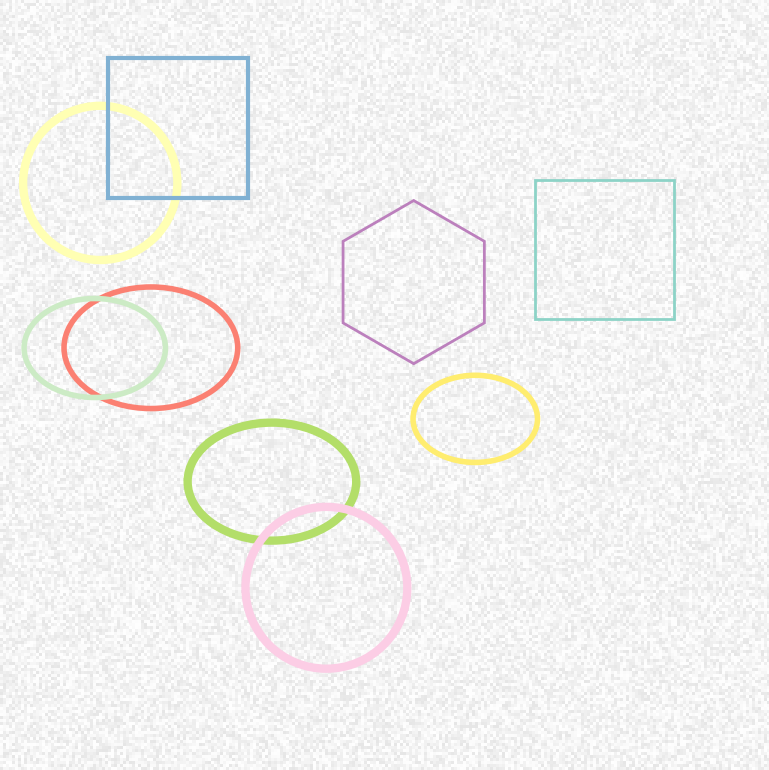[{"shape": "square", "thickness": 1, "radius": 0.45, "center": [0.785, 0.676]}, {"shape": "circle", "thickness": 3, "radius": 0.5, "center": [0.13, 0.762]}, {"shape": "oval", "thickness": 2, "radius": 0.56, "center": [0.196, 0.548]}, {"shape": "square", "thickness": 1.5, "radius": 0.45, "center": [0.231, 0.834]}, {"shape": "oval", "thickness": 3, "radius": 0.55, "center": [0.353, 0.375]}, {"shape": "circle", "thickness": 3, "radius": 0.53, "center": [0.424, 0.237]}, {"shape": "hexagon", "thickness": 1, "radius": 0.53, "center": [0.537, 0.634]}, {"shape": "oval", "thickness": 2, "radius": 0.46, "center": [0.123, 0.548]}, {"shape": "oval", "thickness": 2, "radius": 0.4, "center": [0.617, 0.456]}]